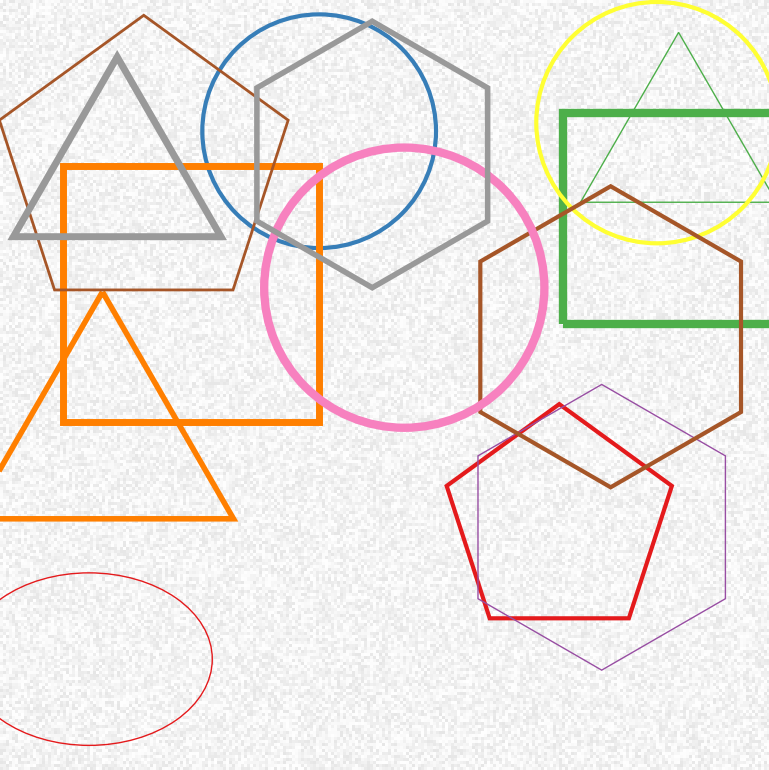[{"shape": "oval", "thickness": 0.5, "radius": 0.8, "center": [0.116, 0.144]}, {"shape": "pentagon", "thickness": 1.5, "radius": 0.77, "center": [0.726, 0.321]}, {"shape": "circle", "thickness": 1.5, "radius": 0.76, "center": [0.414, 0.83]}, {"shape": "triangle", "thickness": 0.5, "radius": 0.74, "center": [0.881, 0.811]}, {"shape": "square", "thickness": 3, "radius": 0.69, "center": [0.869, 0.716]}, {"shape": "hexagon", "thickness": 0.5, "radius": 0.93, "center": [0.781, 0.315]}, {"shape": "triangle", "thickness": 2, "radius": 0.98, "center": [0.133, 0.424]}, {"shape": "square", "thickness": 2.5, "radius": 0.83, "center": [0.248, 0.618]}, {"shape": "circle", "thickness": 1.5, "radius": 0.78, "center": [0.853, 0.841]}, {"shape": "hexagon", "thickness": 1.5, "radius": 0.98, "center": [0.793, 0.563]}, {"shape": "pentagon", "thickness": 1, "radius": 0.99, "center": [0.187, 0.783]}, {"shape": "circle", "thickness": 3, "radius": 0.91, "center": [0.525, 0.626]}, {"shape": "triangle", "thickness": 2.5, "radius": 0.78, "center": [0.152, 0.77]}, {"shape": "hexagon", "thickness": 2, "radius": 0.87, "center": [0.483, 0.799]}]